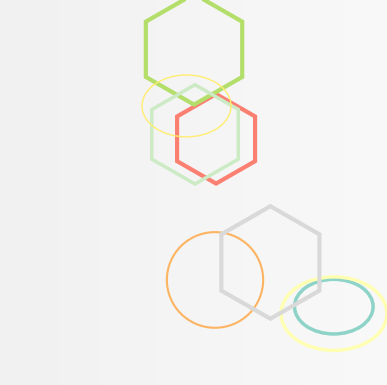[{"shape": "oval", "thickness": 2.5, "radius": 0.51, "center": [0.861, 0.204]}, {"shape": "oval", "thickness": 2.5, "radius": 0.68, "center": [0.862, 0.185]}, {"shape": "hexagon", "thickness": 3, "radius": 0.58, "center": [0.558, 0.639]}, {"shape": "circle", "thickness": 1.5, "radius": 0.62, "center": [0.555, 0.273]}, {"shape": "hexagon", "thickness": 3, "radius": 0.72, "center": [0.501, 0.872]}, {"shape": "hexagon", "thickness": 3, "radius": 0.73, "center": [0.698, 0.318]}, {"shape": "hexagon", "thickness": 2.5, "radius": 0.64, "center": [0.503, 0.651]}, {"shape": "oval", "thickness": 1, "radius": 0.57, "center": [0.481, 0.725]}]